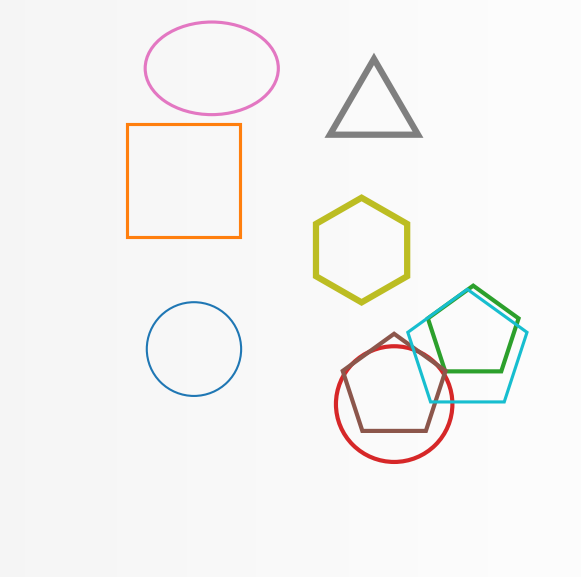[{"shape": "circle", "thickness": 1, "radius": 0.41, "center": [0.334, 0.395]}, {"shape": "square", "thickness": 1.5, "radius": 0.49, "center": [0.316, 0.687]}, {"shape": "pentagon", "thickness": 2, "radius": 0.41, "center": [0.814, 0.422]}, {"shape": "circle", "thickness": 2, "radius": 0.5, "center": [0.678, 0.299]}, {"shape": "pentagon", "thickness": 2, "radius": 0.46, "center": [0.678, 0.328]}, {"shape": "oval", "thickness": 1.5, "radius": 0.57, "center": [0.364, 0.881]}, {"shape": "triangle", "thickness": 3, "radius": 0.44, "center": [0.643, 0.81]}, {"shape": "hexagon", "thickness": 3, "radius": 0.45, "center": [0.622, 0.566]}, {"shape": "pentagon", "thickness": 1.5, "radius": 0.54, "center": [0.804, 0.39]}]